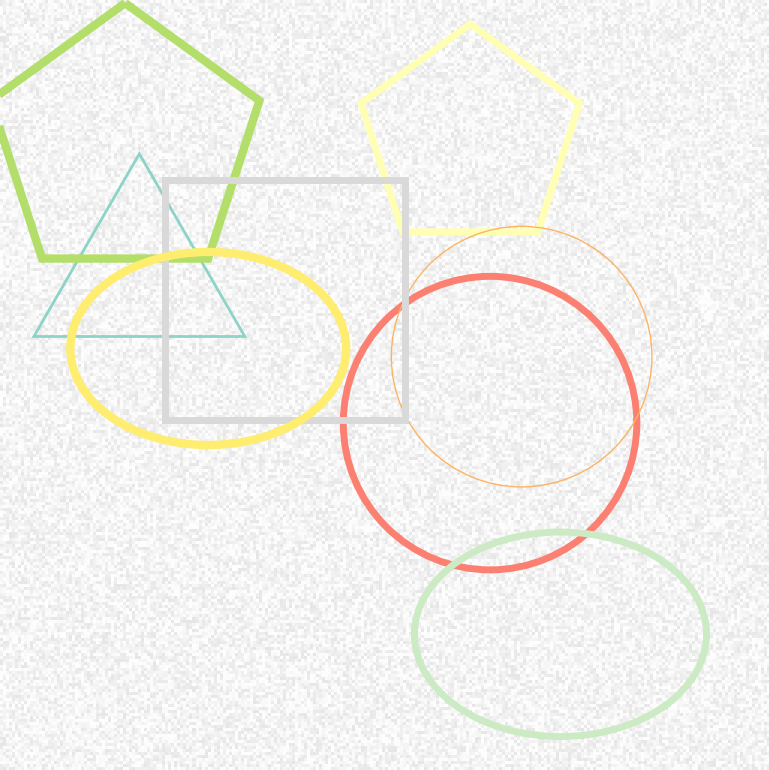[{"shape": "triangle", "thickness": 1, "radius": 0.79, "center": [0.181, 0.642]}, {"shape": "pentagon", "thickness": 2.5, "radius": 0.75, "center": [0.611, 0.82]}, {"shape": "circle", "thickness": 2.5, "radius": 0.95, "center": [0.636, 0.451]}, {"shape": "circle", "thickness": 0.5, "radius": 0.85, "center": [0.677, 0.537]}, {"shape": "pentagon", "thickness": 3, "radius": 0.92, "center": [0.162, 0.813]}, {"shape": "square", "thickness": 2.5, "radius": 0.78, "center": [0.37, 0.611]}, {"shape": "oval", "thickness": 2.5, "radius": 0.95, "center": [0.728, 0.176]}, {"shape": "oval", "thickness": 3, "radius": 0.9, "center": [0.27, 0.547]}]